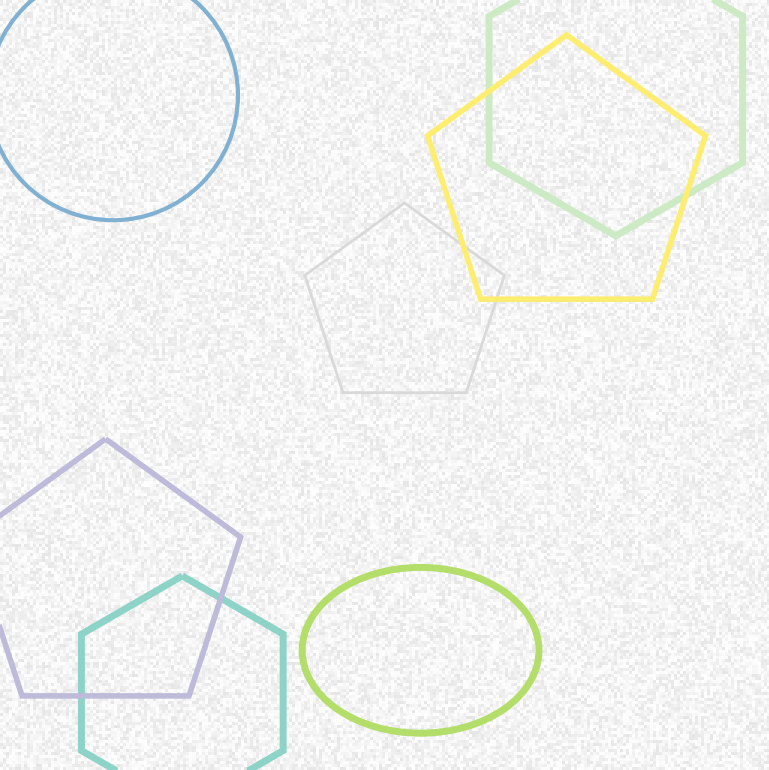[{"shape": "hexagon", "thickness": 2.5, "radius": 0.76, "center": [0.237, 0.101]}, {"shape": "pentagon", "thickness": 2, "radius": 0.92, "center": [0.137, 0.246]}, {"shape": "circle", "thickness": 1.5, "radius": 0.81, "center": [0.147, 0.876]}, {"shape": "oval", "thickness": 2.5, "radius": 0.77, "center": [0.546, 0.155]}, {"shape": "pentagon", "thickness": 1, "radius": 0.68, "center": [0.525, 0.6]}, {"shape": "hexagon", "thickness": 2.5, "radius": 0.95, "center": [0.8, 0.884]}, {"shape": "pentagon", "thickness": 2, "radius": 0.95, "center": [0.736, 0.765]}]